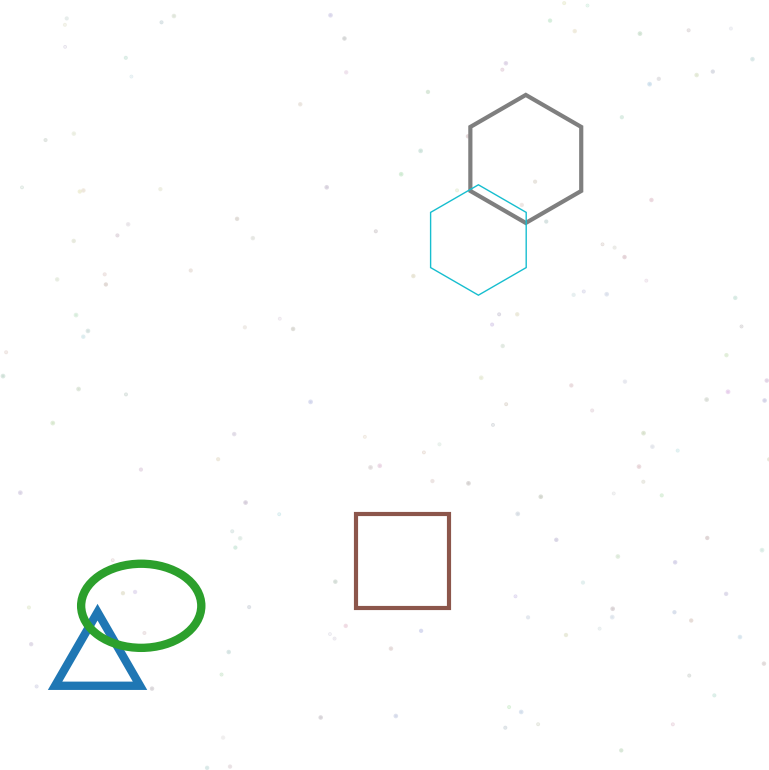[{"shape": "triangle", "thickness": 3, "radius": 0.32, "center": [0.127, 0.141]}, {"shape": "oval", "thickness": 3, "radius": 0.39, "center": [0.183, 0.213]}, {"shape": "square", "thickness": 1.5, "radius": 0.3, "center": [0.522, 0.272]}, {"shape": "hexagon", "thickness": 1.5, "radius": 0.42, "center": [0.683, 0.794]}, {"shape": "hexagon", "thickness": 0.5, "radius": 0.36, "center": [0.621, 0.688]}]